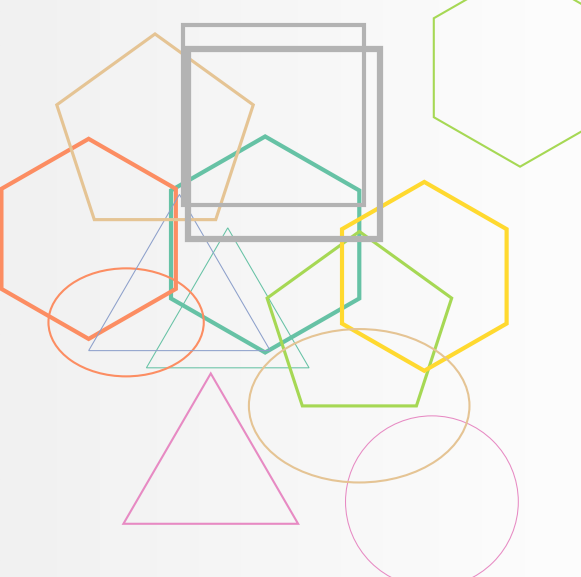[{"shape": "triangle", "thickness": 0.5, "radius": 0.81, "center": [0.392, 0.443]}, {"shape": "hexagon", "thickness": 2, "radius": 0.94, "center": [0.456, 0.576]}, {"shape": "hexagon", "thickness": 2, "radius": 0.87, "center": [0.152, 0.585]}, {"shape": "oval", "thickness": 1, "radius": 0.67, "center": [0.217, 0.441]}, {"shape": "triangle", "thickness": 0.5, "radius": 0.9, "center": [0.309, 0.482]}, {"shape": "circle", "thickness": 0.5, "radius": 0.74, "center": [0.743, 0.13]}, {"shape": "triangle", "thickness": 1, "radius": 0.87, "center": [0.363, 0.179]}, {"shape": "pentagon", "thickness": 1.5, "radius": 0.83, "center": [0.618, 0.431]}, {"shape": "hexagon", "thickness": 1, "radius": 0.86, "center": [0.895, 0.882]}, {"shape": "hexagon", "thickness": 2, "radius": 0.82, "center": [0.73, 0.521]}, {"shape": "pentagon", "thickness": 1.5, "radius": 0.89, "center": [0.267, 0.763]}, {"shape": "oval", "thickness": 1, "radius": 0.95, "center": [0.618, 0.296]}, {"shape": "square", "thickness": 3, "radius": 0.82, "center": [0.488, 0.75]}, {"shape": "square", "thickness": 2, "radius": 0.78, "center": [0.471, 0.799]}]